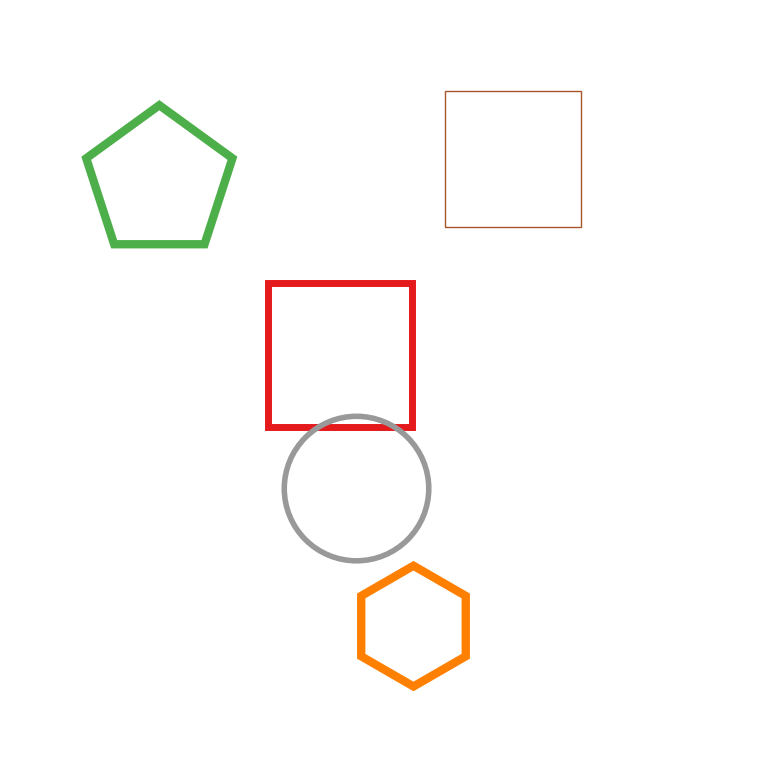[{"shape": "square", "thickness": 2.5, "radius": 0.47, "center": [0.442, 0.539]}, {"shape": "pentagon", "thickness": 3, "radius": 0.5, "center": [0.207, 0.764]}, {"shape": "hexagon", "thickness": 3, "radius": 0.39, "center": [0.537, 0.187]}, {"shape": "square", "thickness": 0.5, "radius": 0.44, "center": [0.667, 0.794]}, {"shape": "circle", "thickness": 2, "radius": 0.47, "center": [0.463, 0.365]}]